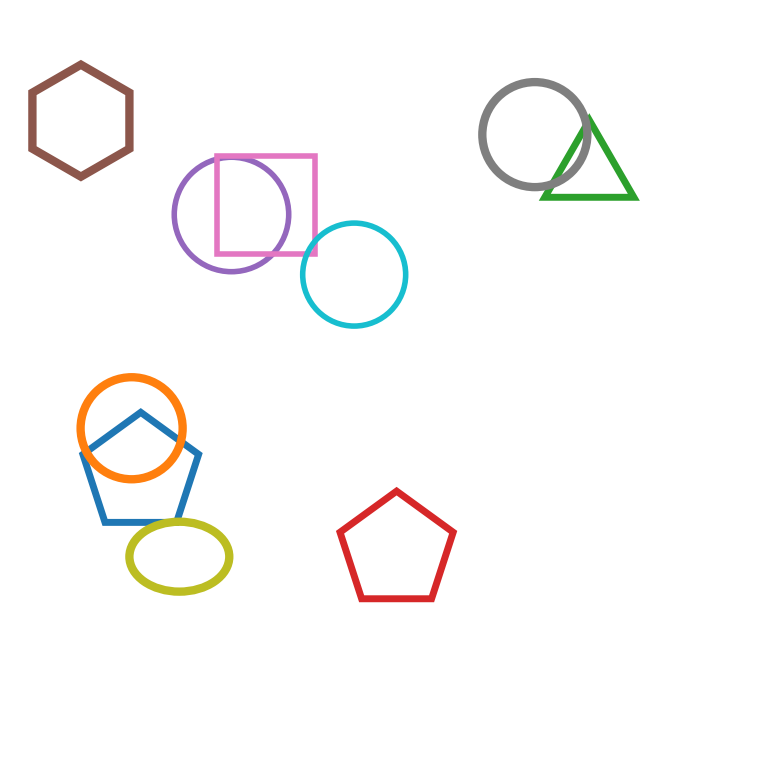[{"shape": "pentagon", "thickness": 2.5, "radius": 0.4, "center": [0.183, 0.385]}, {"shape": "circle", "thickness": 3, "radius": 0.33, "center": [0.171, 0.444]}, {"shape": "triangle", "thickness": 2.5, "radius": 0.33, "center": [0.765, 0.777]}, {"shape": "pentagon", "thickness": 2.5, "radius": 0.39, "center": [0.515, 0.285]}, {"shape": "circle", "thickness": 2, "radius": 0.37, "center": [0.301, 0.721]}, {"shape": "hexagon", "thickness": 3, "radius": 0.36, "center": [0.105, 0.843]}, {"shape": "square", "thickness": 2, "radius": 0.32, "center": [0.345, 0.734]}, {"shape": "circle", "thickness": 3, "radius": 0.34, "center": [0.695, 0.825]}, {"shape": "oval", "thickness": 3, "radius": 0.32, "center": [0.233, 0.277]}, {"shape": "circle", "thickness": 2, "radius": 0.33, "center": [0.46, 0.643]}]